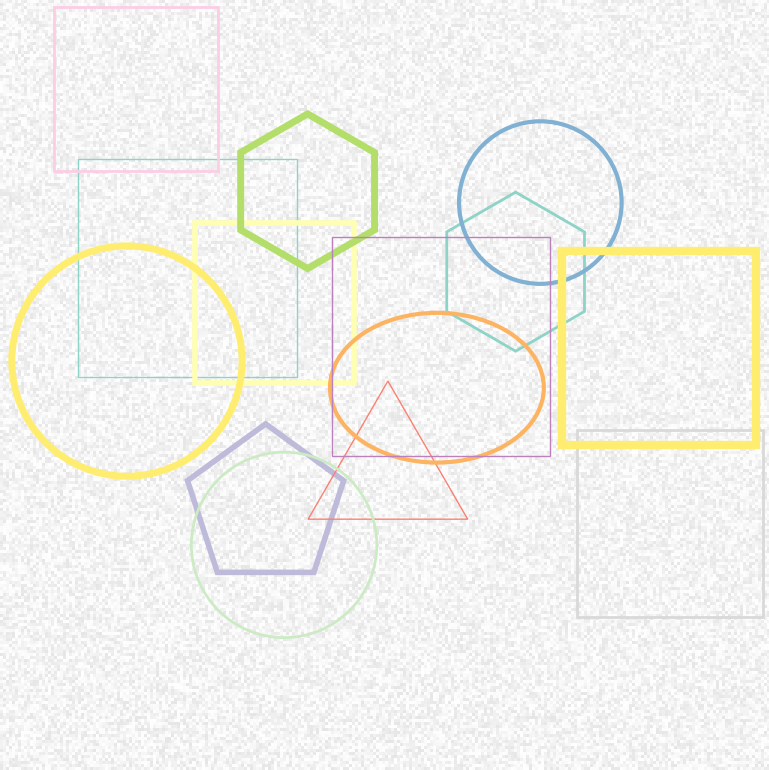[{"shape": "square", "thickness": 0.5, "radius": 0.71, "center": [0.244, 0.652]}, {"shape": "hexagon", "thickness": 1, "radius": 0.52, "center": [0.67, 0.647]}, {"shape": "square", "thickness": 2, "radius": 0.52, "center": [0.357, 0.606]}, {"shape": "pentagon", "thickness": 2, "radius": 0.53, "center": [0.345, 0.343]}, {"shape": "triangle", "thickness": 0.5, "radius": 0.6, "center": [0.504, 0.386]}, {"shape": "circle", "thickness": 1.5, "radius": 0.53, "center": [0.702, 0.737]}, {"shape": "oval", "thickness": 1.5, "radius": 0.69, "center": [0.567, 0.496]}, {"shape": "hexagon", "thickness": 2.5, "radius": 0.5, "center": [0.4, 0.752]}, {"shape": "square", "thickness": 1, "radius": 0.53, "center": [0.177, 0.885]}, {"shape": "square", "thickness": 1, "radius": 0.61, "center": [0.87, 0.32]}, {"shape": "square", "thickness": 0.5, "radius": 0.71, "center": [0.573, 0.55]}, {"shape": "circle", "thickness": 1, "radius": 0.6, "center": [0.369, 0.292]}, {"shape": "square", "thickness": 3, "radius": 0.63, "center": [0.856, 0.548]}, {"shape": "circle", "thickness": 2.5, "radius": 0.75, "center": [0.165, 0.531]}]